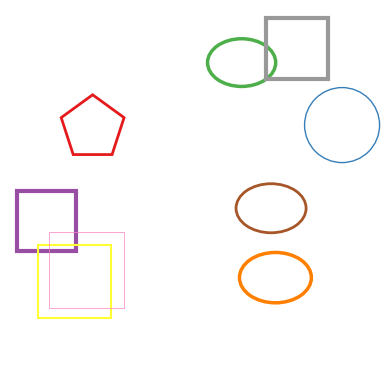[{"shape": "pentagon", "thickness": 2, "radius": 0.43, "center": [0.241, 0.668]}, {"shape": "circle", "thickness": 1, "radius": 0.49, "center": [0.889, 0.675]}, {"shape": "oval", "thickness": 2.5, "radius": 0.44, "center": [0.628, 0.837]}, {"shape": "square", "thickness": 3, "radius": 0.39, "center": [0.121, 0.427]}, {"shape": "oval", "thickness": 2.5, "radius": 0.47, "center": [0.715, 0.279]}, {"shape": "square", "thickness": 1.5, "radius": 0.47, "center": [0.194, 0.269]}, {"shape": "oval", "thickness": 2, "radius": 0.45, "center": [0.704, 0.459]}, {"shape": "square", "thickness": 0.5, "radius": 0.49, "center": [0.224, 0.298]}, {"shape": "square", "thickness": 3, "radius": 0.4, "center": [0.771, 0.874]}]